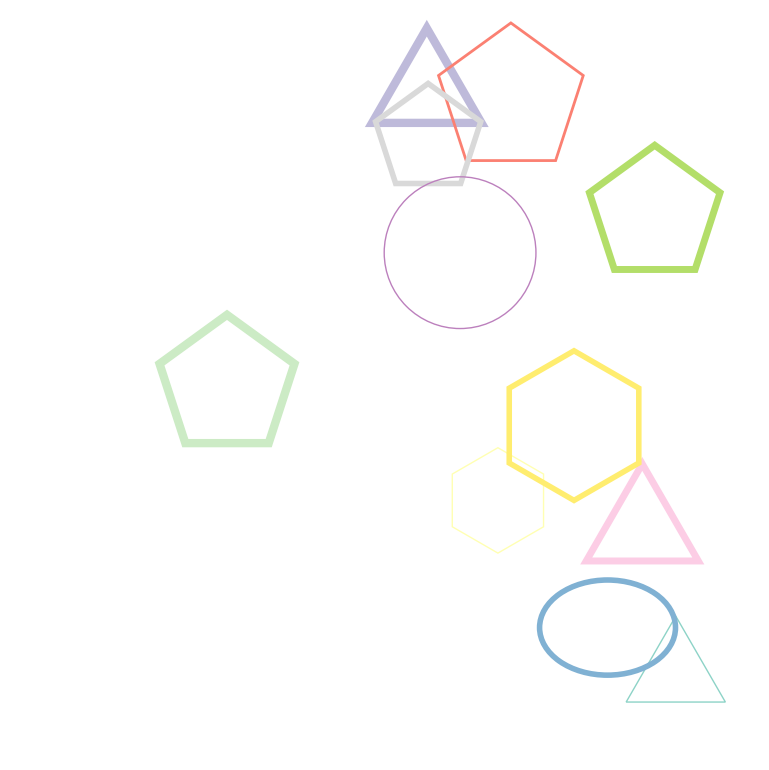[{"shape": "triangle", "thickness": 0.5, "radius": 0.37, "center": [0.878, 0.125]}, {"shape": "hexagon", "thickness": 0.5, "radius": 0.34, "center": [0.647, 0.35]}, {"shape": "triangle", "thickness": 3, "radius": 0.41, "center": [0.554, 0.881]}, {"shape": "pentagon", "thickness": 1, "radius": 0.49, "center": [0.663, 0.871]}, {"shape": "oval", "thickness": 2, "radius": 0.44, "center": [0.789, 0.185]}, {"shape": "pentagon", "thickness": 2.5, "radius": 0.45, "center": [0.85, 0.722]}, {"shape": "triangle", "thickness": 2.5, "radius": 0.42, "center": [0.834, 0.313]}, {"shape": "pentagon", "thickness": 2, "radius": 0.36, "center": [0.556, 0.82]}, {"shape": "circle", "thickness": 0.5, "radius": 0.49, "center": [0.597, 0.672]}, {"shape": "pentagon", "thickness": 3, "radius": 0.46, "center": [0.295, 0.499]}, {"shape": "hexagon", "thickness": 2, "radius": 0.49, "center": [0.745, 0.447]}]